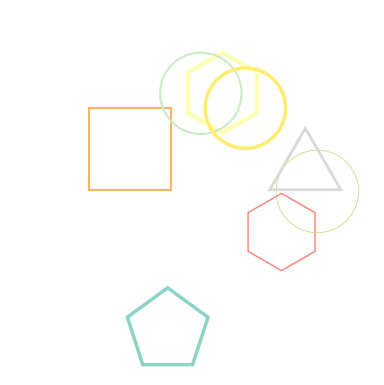[{"shape": "pentagon", "thickness": 2.5, "radius": 0.55, "center": [0.435, 0.142]}, {"shape": "hexagon", "thickness": 3, "radius": 0.52, "center": [0.578, 0.759]}, {"shape": "hexagon", "thickness": 1, "radius": 0.5, "center": [0.731, 0.397]}, {"shape": "square", "thickness": 1.5, "radius": 0.54, "center": [0.337, 0.613]}, {"shape": "circle", "thickness": 0.5, "radius": 0.54, "center": [0.824, 0.503]}, {"shape": "triangle", "thickness": 2, "radius": 0.53, "center": [0.793, 0.56]}, {"shape": "circle", "thickness": 1.5, "radius": 0.53, "center": [0.522, 0.758]}, {"shape": "circle", "thickness": 2.5, "radius": 0.52, "center": [0.637, 0.719]}]